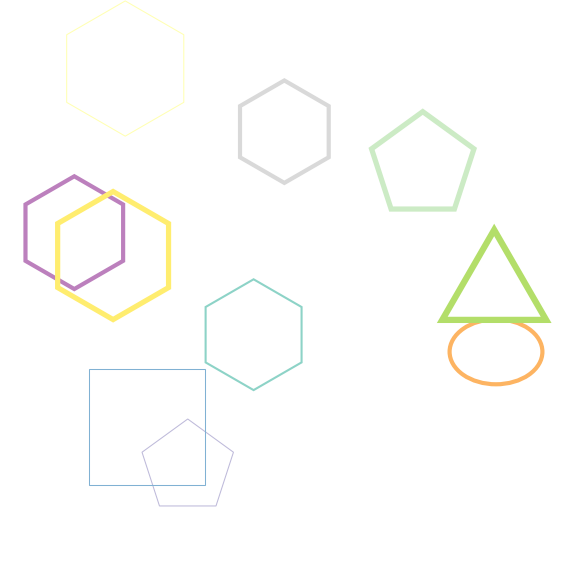[{"shape": "hexagon", "thickness": 1, "radius": 0.48, "center": [0.439, 0.42]}, {"shape": "hexagon", "thickness": 0.5, "radius": 0.59, "center": [0.217, 0.88]}, {"shape": "pentagon", "thickness": 0.5, "radius": 0.42, "center": [0.325, 0.19]}, {"shape": "square", "thickness": 0.5, "radius": 0.5, "center": [0.254, 0.259]}, {"shape": "oval", "thickness": 2, "radius": 0.4, "center": [0.859, 0.39]}, {"shape": "triangle", "thickness": 3, "radius": 0.52, "center": [0.856, 0.497]}, {"shape": "hexagon", "thickness": 2, "radius": 0.44, "center": [0.492, 0.771]}, {"shape": "hexagon", "thickness": 2, "radius": 0.49, "center": [0.129, 0.596]}, {"shape": "pentagon", "thickness": 2.5, "radius": 0.47, "center": [0.732, 0.713]}, {"shape": "hexagon", "thickness": 2.5, "radius": 0.55, "center": [0.196, 0.557]}]